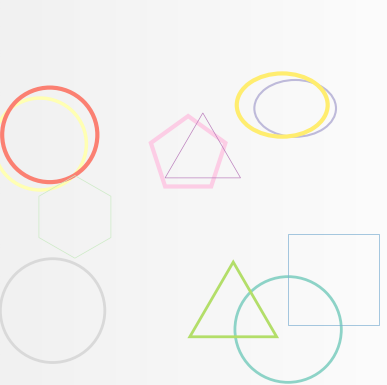[{"shape": "circle", "thickness": 2, "radius": 0.69, "center": [0.744, 0.144]}, {"shape": "circle", "thickness": 2.5, "radius": 0.6, "center": [0.103, 0.626]}, {"shape": "oval", "thickness": 1.5, "radius": 0.53, "center": [0.762, 0.719]}, {"shape": "circle", "thickness": 3, "radius": 0.61, "center": [0.128, 0.65]}, {"shape": "square", "thickness": 0.5, "radius": 0.59, "center": [0.86, 0.274]}, {"shape": "triangle", "thickness": 2, "radius": 0.65, "center": [0.602, 0.19]}, {"shape": "pentagon", "thickness": 3, "radius": 0.51, "center": [0.486, 0.597]}, {"shape": "circle", "thickness": 2, "radius": 0.67, "center": [0.136, 0.193]}, {"shape": "triangle", "thickness": 0.5, "radius": 0.56, "center": [0.523, 0.594]}, {"shape": "hexagon", "thickness": 0.5, "radius": 0.54, "center": [0.193, 0.437]}, {"shape": "oval", "thickness": 3, "radius": 0.59, "center": [0.728, 0.727]}]